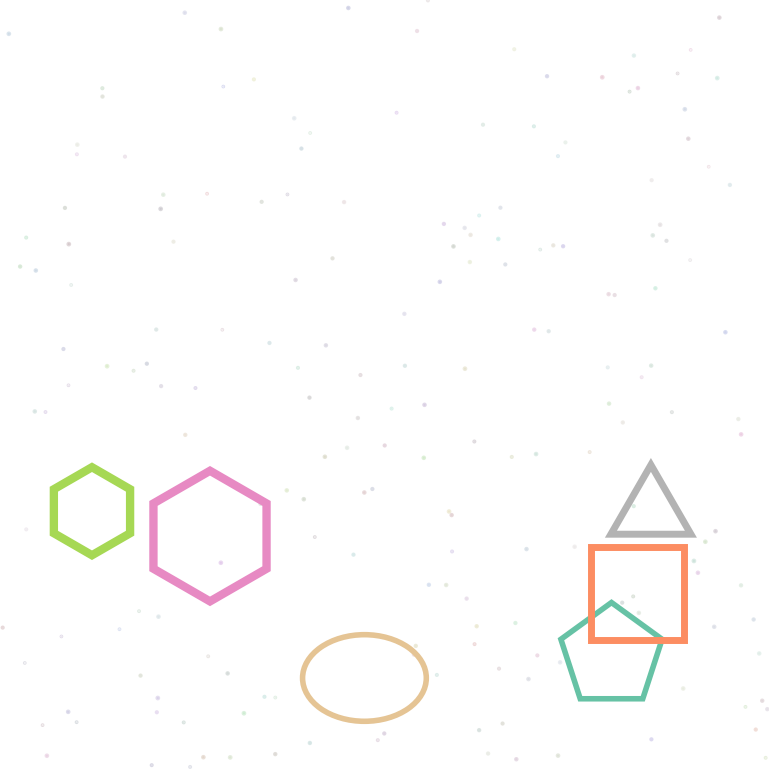[{"shape": "pentagon", "thickness": 2, "radius": 0.35, "center": [0.794, 0.148]}, {"shape": "square", "thickness": 2.5, "radius": 0.3, "center": [0.827, 0.229]}, {"shape": "hexagon", "thickness": 3, "radius": 0.42, "center": [0.273, 0.304]}, {"shape": "hexagon", "thickness": 3, "radius": 0.29, "center": [0.119, 0.336]}, {"shape": "oval", "thickness": 2, "radius": 0.4, "center": [0.473, 0.119]}, {"shape": "triangle", "thickness": 2.5, "radius": 0.3, "center": [0.845, 0.336]}]